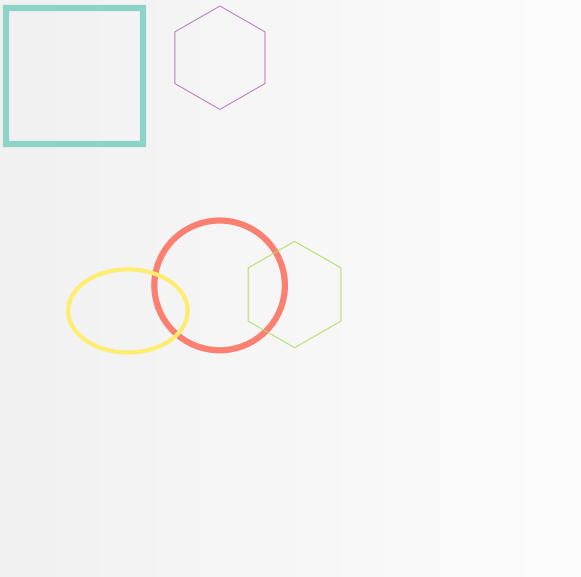[{"shape": "square", "thickness": 3, "radius": 0.59, "center": [0.128, 0.868]}, {"shape": "circle", "thickness": 3, "radius": 0.56, "center": [0.378, 0.505]}, {"shape": "hexagon", "thickness": 0.5, "radius": 0.46, "center": [0.507, 0.489]}, {"shape": "hexagon", "thickness": 0.5, "radius": 0.45, "center": [0.378, 0.899]}, {"shape": "oval", "thickness": 2, "radius": 0.51, "center": [0.22, 0.461]}]